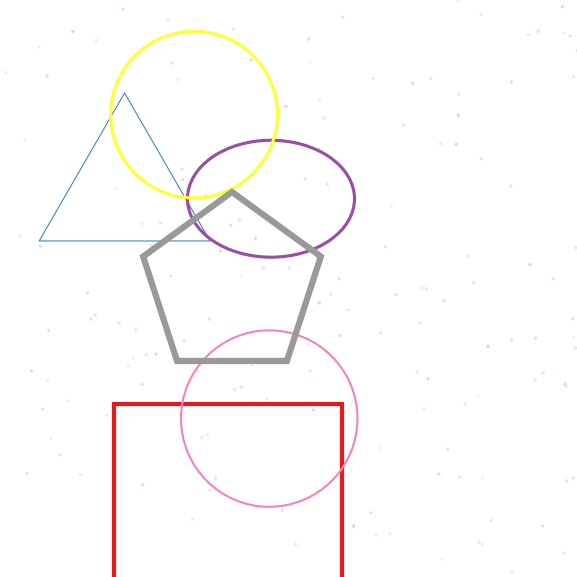[{"shape": "square", "thickness": 2, "radius": 0.99, "center": [0.394, 0.102]}, {"shape": "triangle", "thickness": 0.5, "radius": 0.85, "center": [0.216, 0.667]}, {"shape": "oval", "thickness": 1.5, "radius": 0.72, "center": [0.469, 0.655]}, {"shape": "circle", "thickness": 1.5, "radius": 0.72, "center": [0.336, 0.801]}, {"shape": "circle", "thickness": 1, "radius": 0.76, "center": [0.466, 0.274]}, {"shape": "pentagon", "thickness": 3, "radius": 0.81, "center": [0.402, 0.505]}]